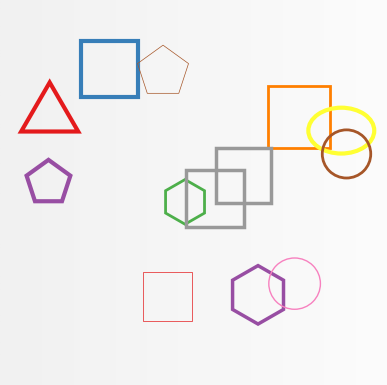[{"shape": "triangle", "thickness": 3, "radius": 0.42, "center": [0.128, 0.701]}, {"shape": "square", "thickness": 0.5, "radius": 0.32, "center": [0.432, 0.23]}, {"shape": "square", "thickness": 3, "radius": 0.36, "center": [0.282, 0.821]}, {"shape": "hexagon", "thickness": 2, "radius": 0.29, "center": [0.478, 0.476]}, {"shape": "hexagon", "thickness": 2.5, "radius": 0.38, "center": [0.666, 0.234]}, {"shape": "pentagon", "thickness": 3, "radius": 0.3, "center": [0.125, 0.525]}, {"shape": "square", "thickness": 2, "radius": 0.4, "center": [0.771, 0.695]}, {"shape": "oval", "thickness": 3, "radius": 0.43, "center": [0.881, 0.661]}, {"shape": "pentagon", "thickness": 0.5, "radius": 0.35, "center": [0.421, 0.814]}, {"shape": "circle", "thickness": 2, "radius": 0.31, "center": [0.894, 0.6]}, {"shape": "circle", "thickness": 1, "radius": 0.33, "center": [0.76, 0.263]}, {"shape": "square", "thickness": 2.5, "radius": 0.37, "center": [0.555, 0.485]}, {"shape": "square", "thickness": 2.5, "radius": 0.36, "center": [0.628, 0.544]}]